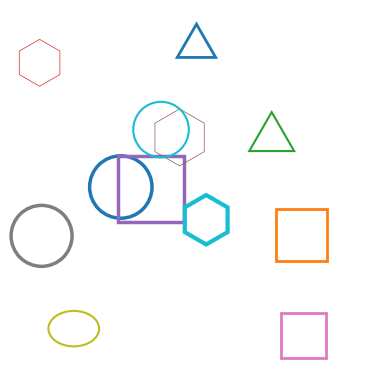[{"shape": "triangle", "thickness": 2, "radius": 0.29, "center": [0.51, 0.88]}, {"shape": "circle", "thickness": 2.5, "radius": 0.41, "center": [0.314, 0.514]}, {"shape": "square", "thickness": 2, "radius": 0.33, "center": [0.783, 0.389]}, {"shape": "triangle", "thickness": 1.5, "radius": 0.34, "center": [0.706, 0.641]}, {"shape": "hexagon", "thickness": 0.5, "radius": 0.3, "center": [0.103, 0.837]}, {"shape": "square", "thickness": 2.5, "radius": 0.43, "center": [0.392, 0.51]}, {"shape": "hexagon", "thickness": 0.5, "radius": 0.37, "center": [0.466, 0.643]}, {"shape": "square", "thickness": 2, "radius": 0.29, "center": [0.787, 0.128]}, {"shape": "circle", "thickness": 2.5, "radius": 0.4, "center": [0.108, 0.387]}, {"shape": "oval", "thickness": 1.5, "radius": 0.33, "center": [0.192, 0.146]}, {"shape": "hexagon", "thickness": 3, "radius": 0.32, "center": [0.536, 0.429]}, {"shape": "circle", "thickness": 1.5, "radius": 0.36, "center": [0.418, 0.663]}]